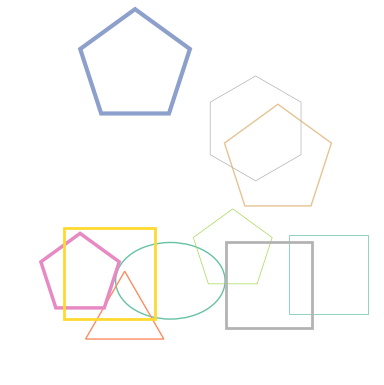[{"shape": "square", "thickness": 0.5, "radius": 0.51, "center": [0.852, 0.288]}, {"shape": "oval", "thickness": 1, "radius": 0.71, "center": [0.442, 0.271]}, {"shape": "triangle", "thickness": 1, "radius": 0.59, "center": [0.324, 0.178]}, {"shape": "pentagon", "thickness": 3, "radius": 0.75, "center": [0.351, 0.826]}, {"shape": "pentagon", "thickness": 2.5, "radius": 0.53, "center": [0.208, 0.287]}, {"shape": "pentagon", "thickness": 0.5, "radius": 0.54, "center": [0.605, 0.35]}, {"shape": "square", "thickness": 2, "radius": 0.59, "center": [0.285, 0.289]}, {"shape": "pentagon", "thickness": 1, "radius": 0.73, "center": [0.722, 0.583]}, {"shape": "square", "thickness": 2, "radius": 0.56, "center": [0.699, 0.26]}, {"shape": "hexagon", "thickness": 0.5, "radius": 0.68, "center": [0.664, 0.666]}]